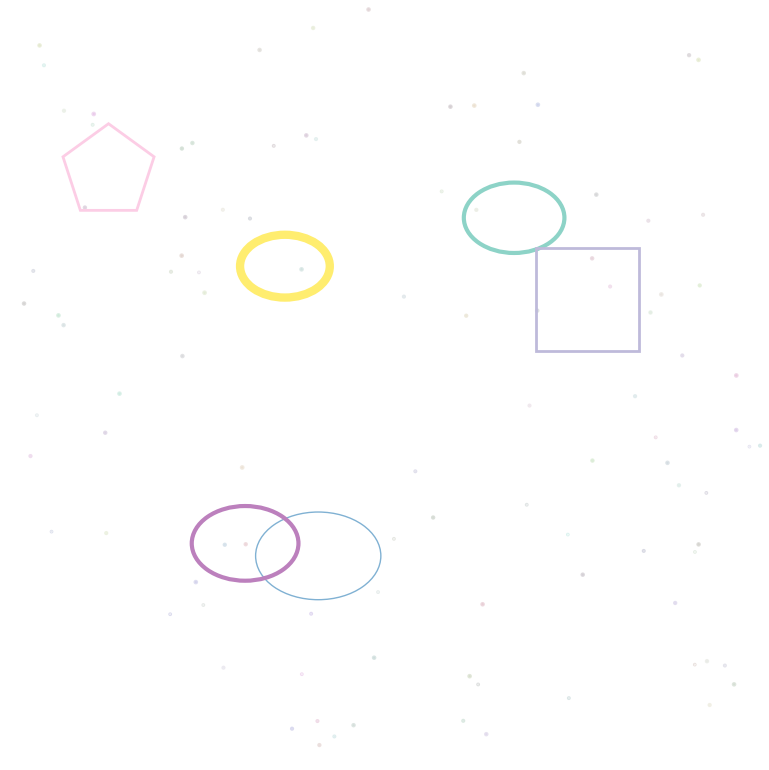[{"shape": "oval", "thickness": 1.5, "radius": 0.33, "center": [0.668, 0.717]}, {"shape": "square", "thickness": 1, "radius": 0.33, "center": [0.763, 0.612]}, {"shape": "oval", "thickness": 0.5, "radius": 0.41, "center": [0.413, 0.278]}, {"shape": "pentagon", "thickness": 1, "radius": 0.31, "center": [0.141, 0.777]}, {"shape": "oval", "thickness": 1.5, "radius": 0.35, "center": [0.318, 0.294]}, {"shape": "oval", "thickness": 3, "radius": 0.29, "center": [0.37, 0.654]}]